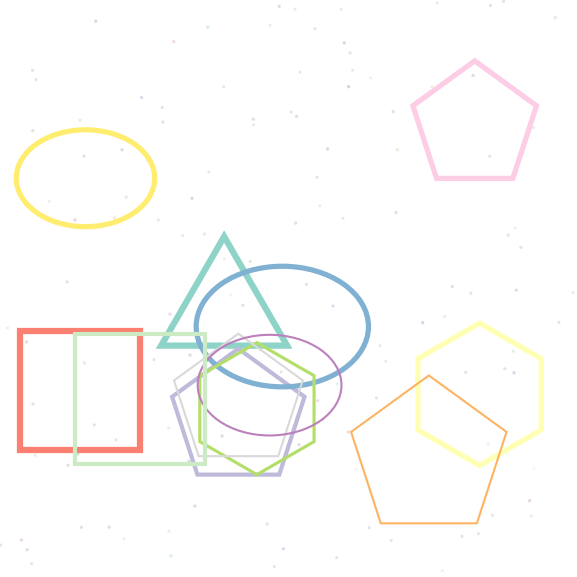[{"shape": "triangle", "thickness": 3, "radius": 0.63, "center": [0.388, 0.464]}, {"shape": "hexagon", "thickness": 2.5, "radius": 0.62, "center": [0.83, 0.316]}, {"shape": "pentagon", "thickness": 2, "radius": 0.6, "center": [0.413, 0.275]}, {"shape": "square", "thickness": 3, "radius": 0.52, "center": [0.139, 0.323]}, {"shape": "oval", "thickness": 2.5, "radius": 0.75, "center": [0.489, 0.434]}, {"shape": "pentagon", "thickness": 1, "radius": 0.71, "center": [0.743, 0.207]}, {"shape": "hexagon", "thickness": 1.5, "radius": 0.57, "center": [0.445, 0.292]}, {"shape": "pentagon", "thickness": 2.5, "radius": 0.56, "center": [0.822, 0.781]}, {"shape": "pentagon", "thickness": 1, "radius": 0.59, "center": [0.413, 0.304]}, {"shape": "oval", "thickness": 1, "radius": 0.62, "center": [0.467, 0.332]}, {"shape": "square", "thickness": 2, "radius": 0.57, "center": [0.242, 0.308]}, {"shape": "oval", "thickness": 2.5, "radius": 0.6, "center": [0.148, 0.69]}]